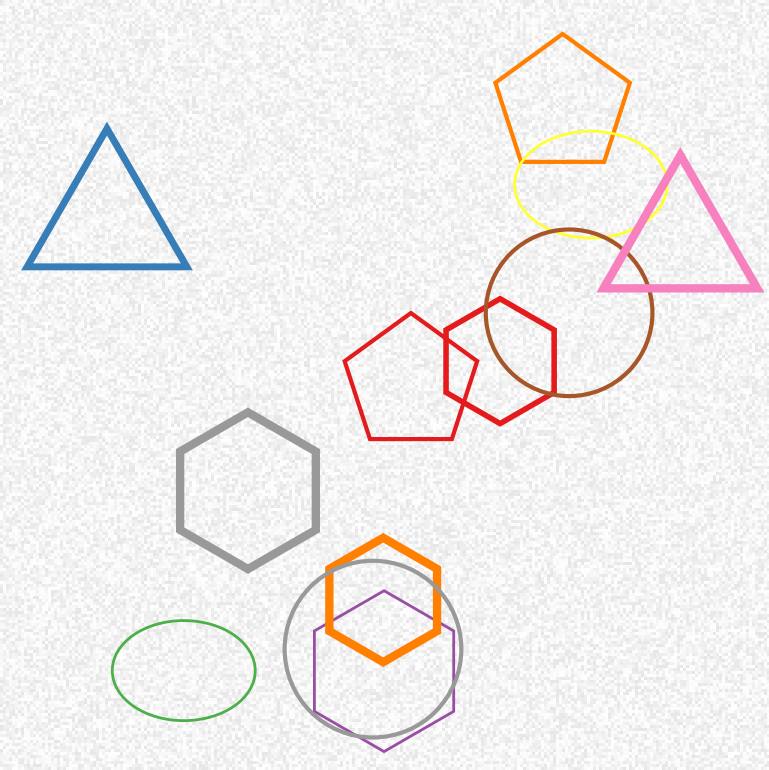[{"shape": "hexagon", "thickness": 2, "radius": 0.41, "center": [0.649, 0.531]}, {"shape": "pentagon", "thickness": 1.5, "radius": 0.45, "center": [0.534, 0.503]}, {"shape": "triangle", "thickness": 2.5, "radius": 0.6, "center": [0.139, 0.713]}, {"shape": "oval", "thickness": 1, "radius": 0.46, "center": [0.239, 0.129]}, {"shape": "hexagon", "thickness": 1, "radius": 0.52, "center": [0.499, 0.128]}, {"shape": "hexagon", "thickness": 3, "radius": 0.4, "center": [0.498, 0.221]}, {"shape": "pentagon", "thickness": 1.5, "radius": 0.46, "center": [0.731, 0.864]}, {"shape": "oval", "thickness": 1, "radius": 0.5, "center": [0.767, 0.76]}, {"shape": "circle", "thickness": 1.5, "radius": 0.54, "center": [0.739, 0.594]}, {"shape": "triangle", "thickness": 3, "radius": 0.58, "center": [0.884, 0.683]}, {"shape": "circle", "thickness": 1.5, "radius": 0.57, "center": [0.484, 0.157]}, {"shape": "hexagon", "thickness": 3, "radius": 0.51, "center": [0.322, 0.363]}]